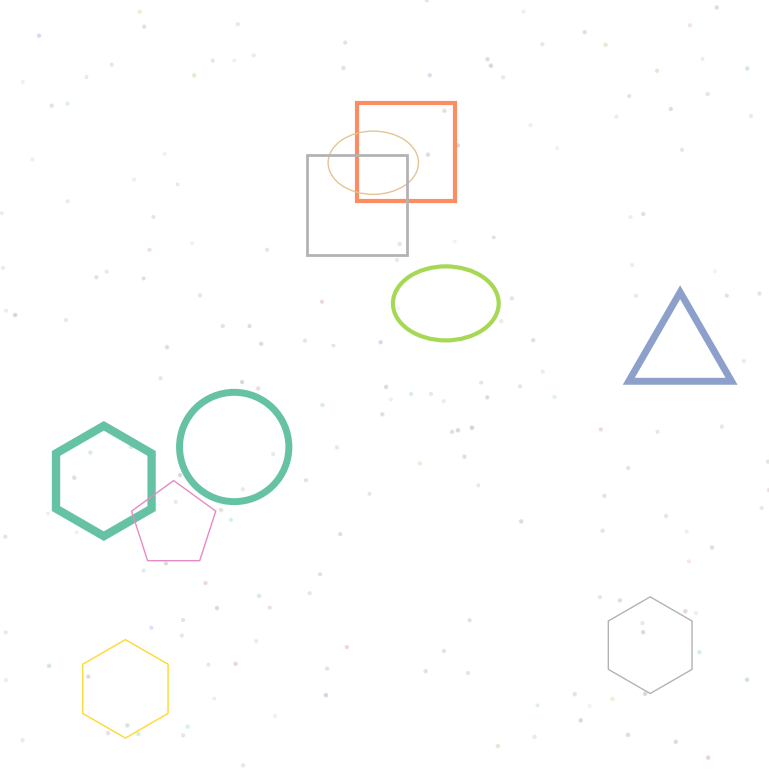[{"shape": "hexagon", "thickness": 3, "radius": 0.36, "center": [0.135, 0.375]}, {"shape": "circle", "thickness": 2.5, "radius": 0.35, "center": [0.304, 0.42]}, {"shape": "square", "thickness": 1.5, "radius": 0.32, "center": [0.527, 0.803]}, {"shape": "triangle", "thickness": 2.5, "radius": 0.39, "center": [0.883, 0.543]}, {"shape": "pentagon", "thickness": 0.5, "radius": 0.29, "center": [0.226, 0.318]}, {"shape": "oval", "thickness": 1.5, "radius": 0.34, "center": [0.579, 0.606]}, {"shape": "hexagon", "thickness": 0.5, "radius": 0.32, "center": [0.163, 0.105]}, {"shape": "oval", "thickness": 0.5, "radius": 0.29, "center": [0.485, 0.789]}, {"shape": "square", "thickness": 1, "radius": 0.33, "center": [0.464, 0.734]}, {"shape": "hexagon", "thickness": 0.5, "radius": 0.31, "center": [0.844, 0.162]}]